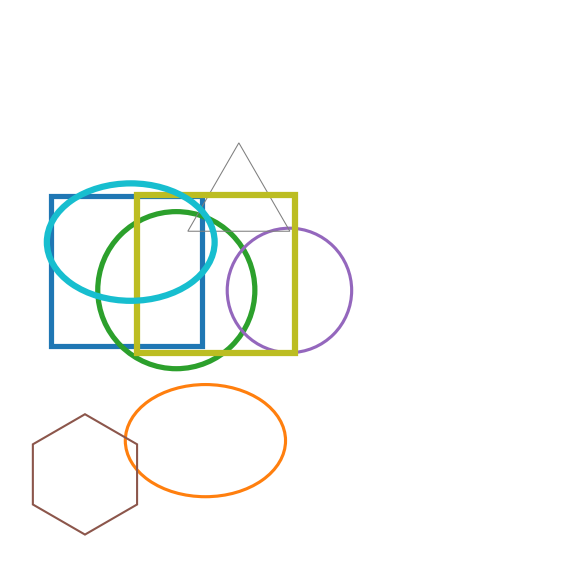[{"shape": "square", "thickness": 2.5, "radius": 0.65, "center": [0.218, 0.53]}, {"shape": "oval", "thickness": 1.5, "radius": 0.69, "center": [0.356, 0.236]}, {"shape": "circle", "thickness": 2.5, "radius": 0.68, "center": [0.305, 0.497]}, {"shape": "circle", "thickness": 1.5, "radius": 0.54, "center": [0.501, 0.496]}, {"shape": "hexagon", "thickness": 1, "radius": 0.52, "center": [0.147, 0.178]}, {"shape": "triangle", "thickness": 0.5, "radius": 0.51, "center": [0.414, 0.65]}, {"shape": "square", "thickness": 3, "radius": 0.68, "center": [0.374, 0.525]}, {"shape": "oval", "thickness": 3, "radius": 0.73, "center": [0.226, 0.58]}]